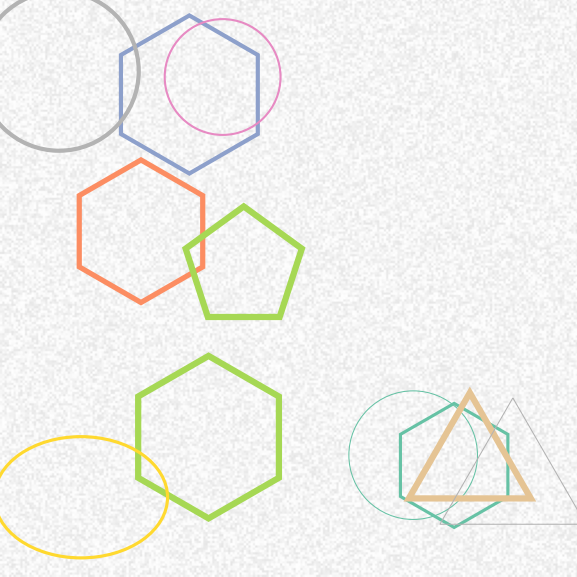[{"shape": "hexagon", "thickness": 1.5, "radius": 0.54, "center": [0.786, 0.193]}, {"shape": "circle", "thickness": 0.5, "radius": 0.56, "center": [0.715, 0.211]}, {"shape": "hexagon", "thickness": 2.5, "radius": 0.62, "center": [0.244, 0.599]}, {"shape": "hexagon", "thickness": 2, "radius": 0.68, "center": [0.328, 0.836]}, {"shape": "circle", "thickness": 1, "radius": 0.5, "center": [0.385, 0.866]}, {"shape": "hexagon", "thickness": 3, "radius": 0.7, "center": [0.361, 0.242]}, {"shape": "pentagon", "thickness": 3, "radius": 0.53, "center": [0.422, 0.536]}, {"shape": "oval", "thickness": 1.5, "radius": 0.75, "center": [0.14, 0.138]}, {"shape": "triangle", "thickness": 3, "radius": 0.61, "center": [0.814, 0.197]}, {"shape": "triangle", "thickness": 0.5, "radius": 0.73, "center": [0.888, 0.164]}, {"shape": "circle", "thickness": 2, "radius": 0.69, "center": [0.102, 0.876]}]